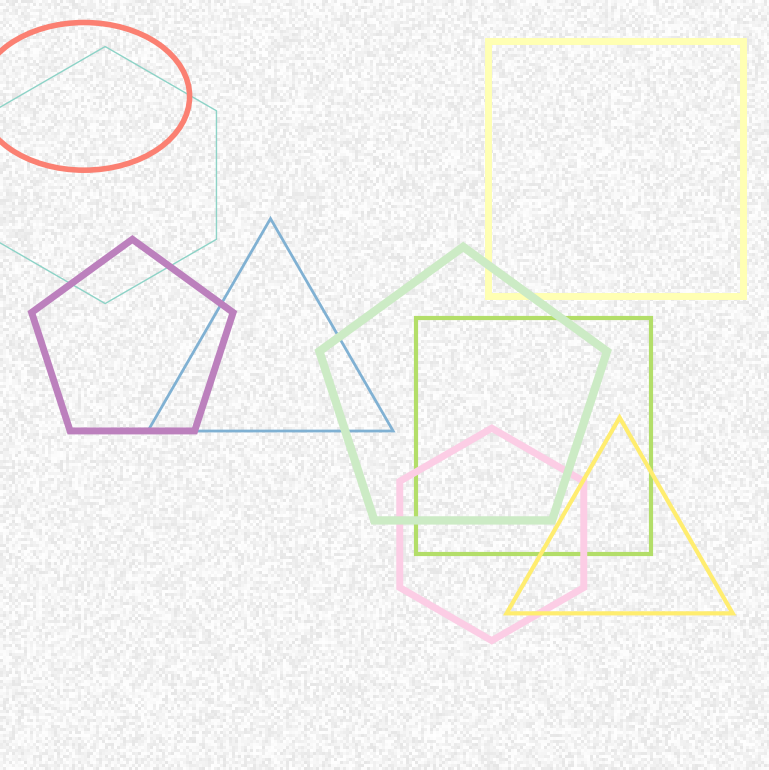[{"shape": "hexagon", "thickness": 0.5, "radius": 0.83, "center": [0.137, 0.773]}, {"shape": "square", "thickness": 2.5, "radius": 0.83, "center": [0.799, 0.782]}, {"shape": "oval", "thickness": 2, "radius": 0.68, "center": [0.109, 0.875]}, {"shape": "triangle", "thickness": 1, "radius": 0.92, "center": [0.351, 0.532]}, {"shape": "square", "thickness": 1.5, "radius": 0.76, "center": [0.693, 0.434]}, {"shape": "hexagon", "thickness": 2.5, "radius": 0.69, "center": [0.639, 0.306]}, {"shape": "pentagon", "thickness": 2.5, "radius": 0.69, "center": [0.172, 0.552]}, {"shape": "pentagon", "thickness": 3, "radius": 0.98, "center": [0.602, 0.483]}, {"shape": "triangle", "thickness": 1.5, "radius": 0.85, "center": [0.805, 0.288]}]